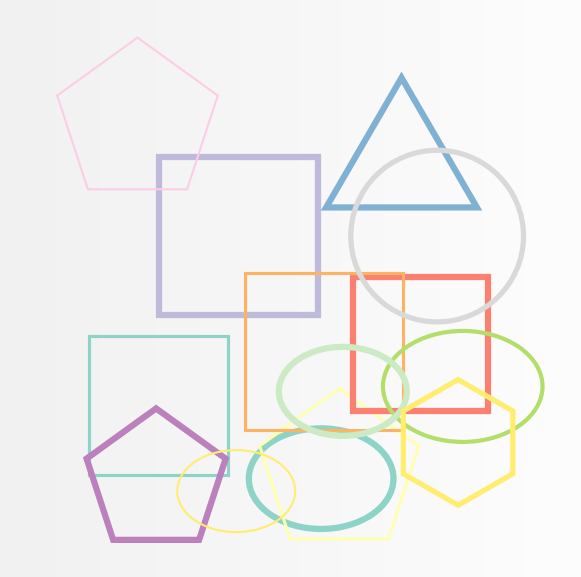[{"shape": "square", "thickness": 1.5, "radius": 0.6, "center": [0.272, 0.297]}, {"shape": "oval", "thickness": 3, "radius": 0.62, "center": [0.553, 0.17]}, {"shape": "pentagon", "thickness": 1.5, "radius": 0.72, "center": [0.584, 0.183]}, {"shape": "square", "thickness": 3, "radius": 0.68, "center": [0.411, 0.591]}, {"shape": "square", "thickness": 3, "radius": 0.58, "center": [0.724, 0.404]}, {"shape": "triangle", "thickness": 3, "radius": 0.75, "center": [0.691, 0.715]}, {"shape": "square", "thickness": 1.5, "radius": 0.68, "center": [0.557, 0.39]}, {"shape": "oval", "thickness": 2, "radius": 0.69, "center": [0.796, 0.33]}, {"shape": "pentagon", "thickness": 1, "radius": 0.73, "center": [0.237, 0.789]}, {"shape": "circle", "thickness": 2.5, "radius": 0.74, "center": [0.752, 0.59]}, {"shape": "pentagon", "thickness": 3, "radius": 0.63, "center": [0.269, 0.166]}, {"shape": "oval", "thickness": 3, "radius": 0.55, "center": [0.59, 0.322]}, {"shape": "hexagon", "thickness": 2.5, "radius": 0.54, "center": [0.788, 0.233]}, {"shape": "oval", "thickness": 1, "radius": 0.51, "center": [0.406, 0.149]}]